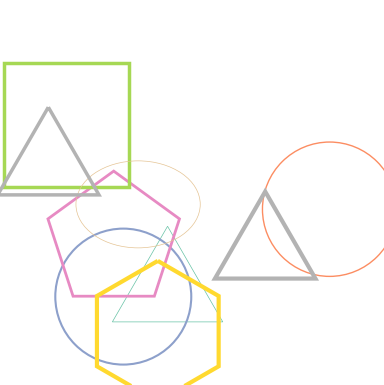[{"shape": "triangle", "thickness": 0.5, "radius": 0.83, "center": [0.435, 0.247]}, {"shape": "circle", "thickness": 1, "radius": 0.87, "center": [0.856, 0.457]}, {"shape": "circle", "thickness": 1.5, "radius": 0.88, "center": [0.32, 0.23]}, {"shape": "pentagon", "thickness": 2, "radius": 0.9, "center": [0.295, 0.376]}, {"shape": "square", "thickness": 2.5, "radius": 0.81, "center": [0.172, 0.675]}, {"shape": "hexagon", "thickness": 3, "radius": 0.91, "center": [0.41, 0.14]}, {"shape": "oval", "thickness": 0.5, "radius": 0.81, "center": [0.359, 0.469]}, {"shape": "triangle", "thickness": 2.5, "radius": 0.76, "center": [0.126, 0.57]}, {"shape": "triangle", "thickness": 3, "radius": 0.75, "center": [0.689, 0.352]}]